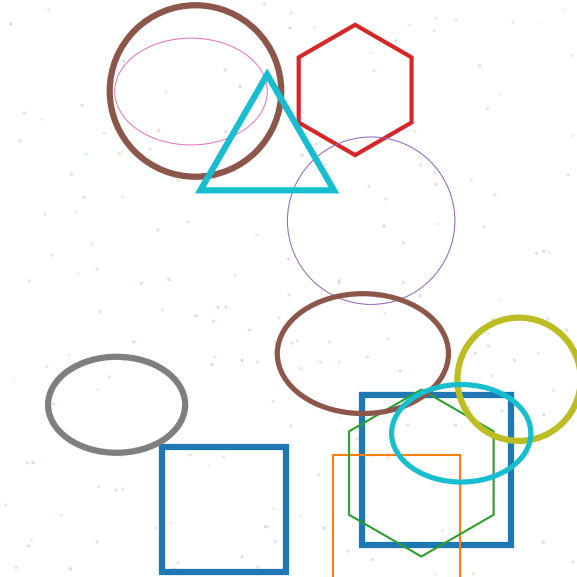[{"shape": "square", "thickness": 3, "radius": 0.65, "center": [0.756, 0.186]}, {"shape": "square", "thickness": 3, "radius": 0.54, "center": [0.388, 0.116]}, {"shape": "square", "thickness": 1, "radius": 0.55, "center": [0.687, 0.101]}, {"shape": "hexagon", "thickness": 1, "radius": 0.72, "center": [0.73, 0.18]}, {"shape": "hexagon", "thickness": 2, "radius": 0.56, "center": [0.615, 0.843]}, {"shape": "circle", "thickness": 0.5, "radius": 0.73, "center": [0.643, 0.617]}, {"shape": "oval", "thickness": 2.5, "radius": 0.74, "center": [0.628, 0.387]}, {"shape": "circle", "thickness": 3, "radius": 0.74, "center": [0.338, 0.842]}, {"shape": "oval", "thickness": 0.5, "radius": 0.66, "center": [0.331, 0.841]}, {"shape": "oval", "thickness": 3, "radius": 0.59, "center": [0.202, 0.298]}, {"shape": "circle", "thickness": 3, "radius": 0.53, "center": [0.899, 0.342]}, {"shape": "oval", "thickness": 2.5, "radius": 0.6, "center": [0.799, 0.249]}, {"shape": "triangle", "thickness": 3, "radius": 0.67, "center": [0.463, 0.736]}]